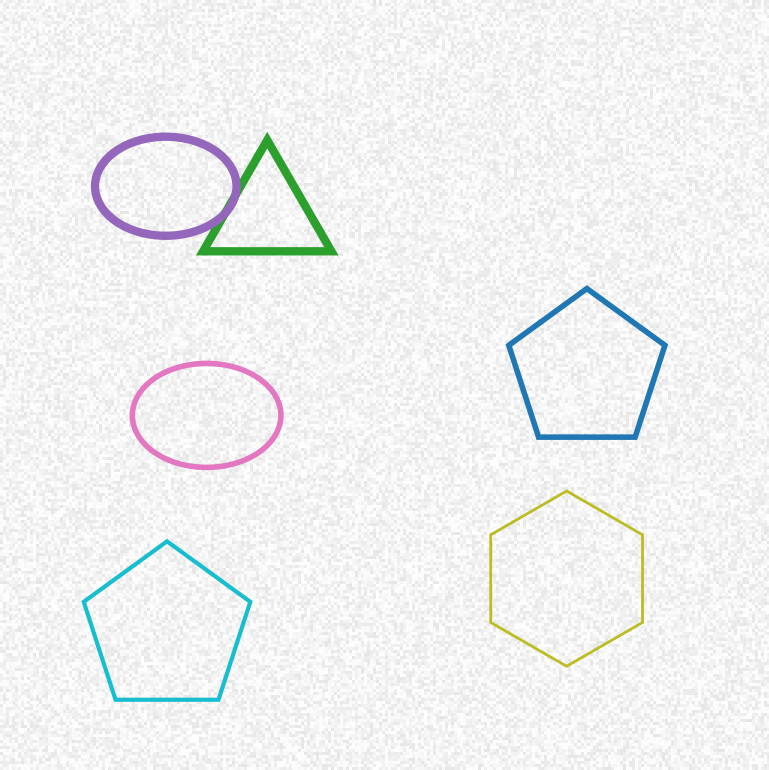[{"shape": "pentagon", "thickness": 2, "radius": 0.53, "center": [0.762, 0.519]}, {"shape": "triangle", "thickness": 3, "radius": 0.48, "center": [0.347, 0.722]}, {"shape": "oval", "thickness": 3, "radius": 0.46, "center": [0.215, 0.758]}, {"shape": "oval", "thickness": 2, "radius": 0.48, "center": [0.268, 0.461]}, {"shape": "hexagon", "thickness": 1, "radius": 0.57, "center": [0.736, 0.249]}, {"shape": "pentagon", "thickness": 1.5, "radius": 0.57, "center": [0.217, 0.183]}]